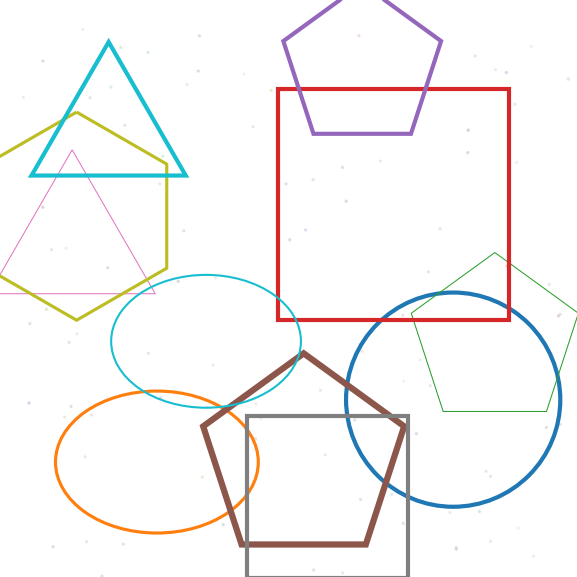[{"shape": "circle", "thickness": 2, "radius": 0.93, "center": [0.785, 0.307]}, {"shape": "oval", "thickness": 1.5, "radius": 0.88, "center": [0.272, 0.199]}, {"shape": "pentagon", "thickness": 0.5, "radius": 0.76, "center": [0.857, 0.41]}, {"shape": "square", "thickness": 2, "radius": 1.0, "center": [0.681, 0.645]}, {"shape": "pentagon", "thickness": 2, "radius": 0.72, "center": [0.627, 0.884]}, {"shape": "pentagon", "thickness": 3, "radius": 0.91, "center": [0.526, 0.204]}, {"shape": "triangle", "thickness": 0.5, "radius": 0.83, "center": [0.125, 0.574]}, {"shape": "square", "thickness": 2, "radius": 0.7, "center": [0.567, 0.139]}, {"shape": "hexagon", "thickness": 1.5, "radius": 0.9, "center": [0.133, 0.625]}, {"shape": "oval", "thickness": 1, "radius": 0.82, "center": [0.357, 0.408]}, {"shape": "triangle", "thickness": 2, "radius": 0.77, "center": [0.188, 0.772]}]